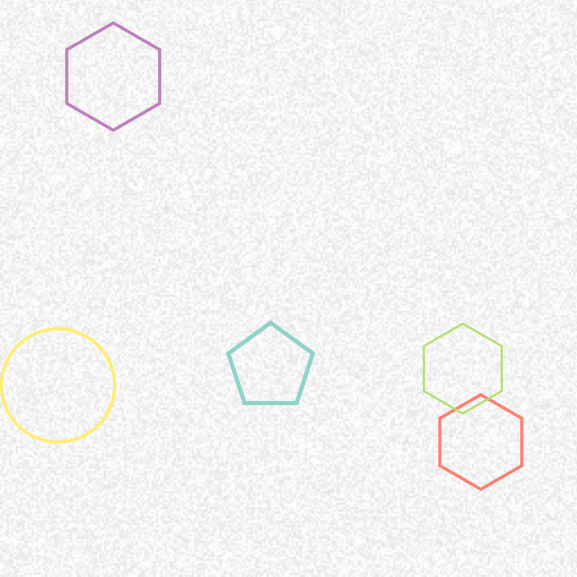[{"shape": "pentagon", "thickness": 2, "radius": 0.38, "center": [0.469, 0.363]}, {"shape": "hexagon", "thickness": 1.5, "radius": 0.41, "center": [0.833, 0.234]}, {"shape": "hexagon", "thickness": 1, "radius": 0.39, "center": [0.801, 0.361]}, {"shape": "hexagon", "thickness": 1.5, "radius": 0.46, "center": [0.196, 0.867]}, {"shape": "circle", "thickness": 1.5, "radius": 0.49, "center": [0.1, 0.332]}]